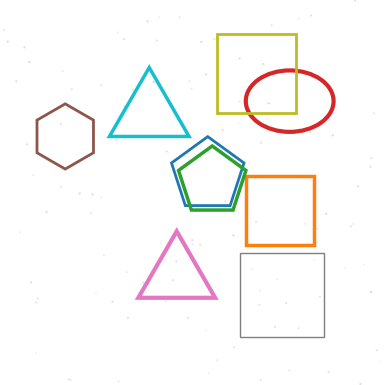[{"shape": "pentagon", "thickness": 2, "radius": 0.5, "center": [0.54, 0.546]}, {"shape": "square", "thickness": 2.5, "radius": 0.44, "center": [0.727, 0.454]}, {"shape": "pentagon", "thickness": 2.5, "radius": 0.46, "center": [0.551, 0.529]}, {"shape": "oval", "thickness": 3, "radius": 0.57, "center": [0.752, 0.737]}, {"shape": "hexagon", "thickness": 2, "radius": 0.42, "center": [0.169, 0.646]}, {"shape": "triangle", "thickness": 3, "radius": 0.58, "center": [0.459, 0.284]}, {"shape": "square", "thickness": 1, "radius": 0.55, "center": [0.733, 0.235]}, {"shape": "square", "thickness": 2, "radius": 0.51, "center": [0.667, 0.809]}, {"shape": "triangle", "thickness": 2.5, "radius": 0.6, "center": [0.388, 0.705]}]